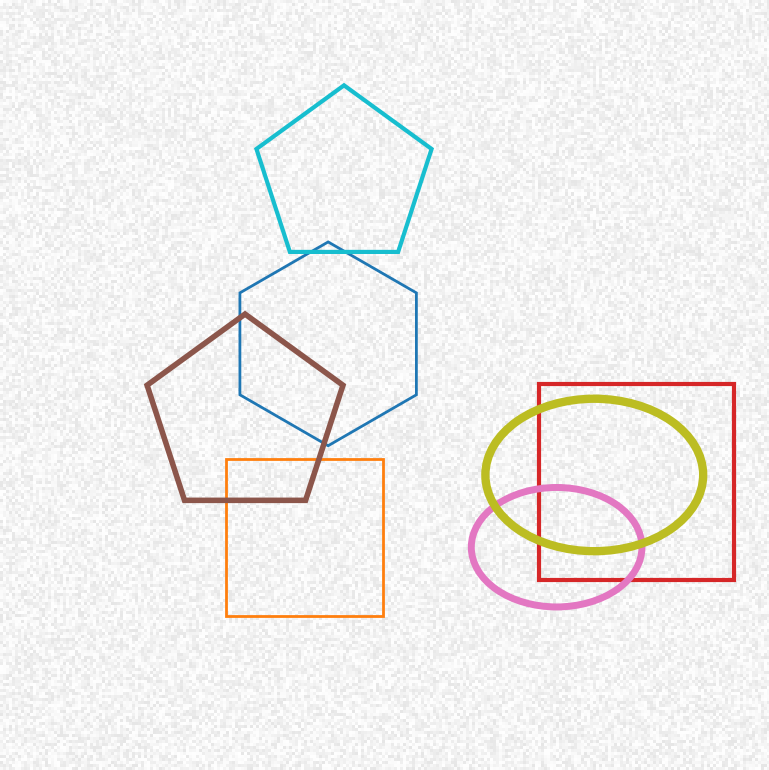[{"shape": "hexagon", "thickness": 1, "radius": 0.66, "center": [0.426, 0.553]}, {"shape": "square", "thickness": 1, "radius": 0.51, "center": [0.396, 0.302]}, {"shape": "square", "thickness": 1.5, "radius": 0.64, "center": [0.827, 0.374]}, {"shape": "pentagon", "thickness": 2, "radius": 0.67, "center": [0.318, 0.458]}, {"shape": "oval", "thickness": 2.5, "radius": 0.55, "center": [0.723, 0.289]}, {"shape": "oval", "thickness": 3, "radius": 0.71, "center": [0.772, 0.383]}, {"shape": "pentagon", "thickness": 1.5, "radius": 0.6, "center": [0.447, 0.77]}]